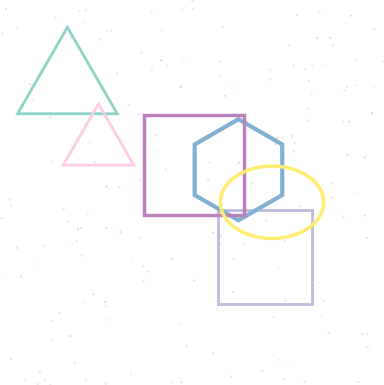[{"shape": "triangle", "thickness": 2, "radius": 0.75, "center": [0.175, 0.779]}, {"shape": "square", "thickness": 2, "radius": 0.61, "center": [0.687, 0.332]}, {"shape": "hexagon", "thickness": 3, "radius": 0.66, "center": [0.619, 0.559]}, {"shape": "triangle", "thickness": 2, "radius": 0.53, "center": [0.256, 0.624]}, {"shape": "square", "thickness": 2.5, "radius": 0.64, "center": [0.504, 0.571]}, {"shape": "oval", "thickness": 2.5, "radius": 0.67, "center": [0.707, 0.475]}]